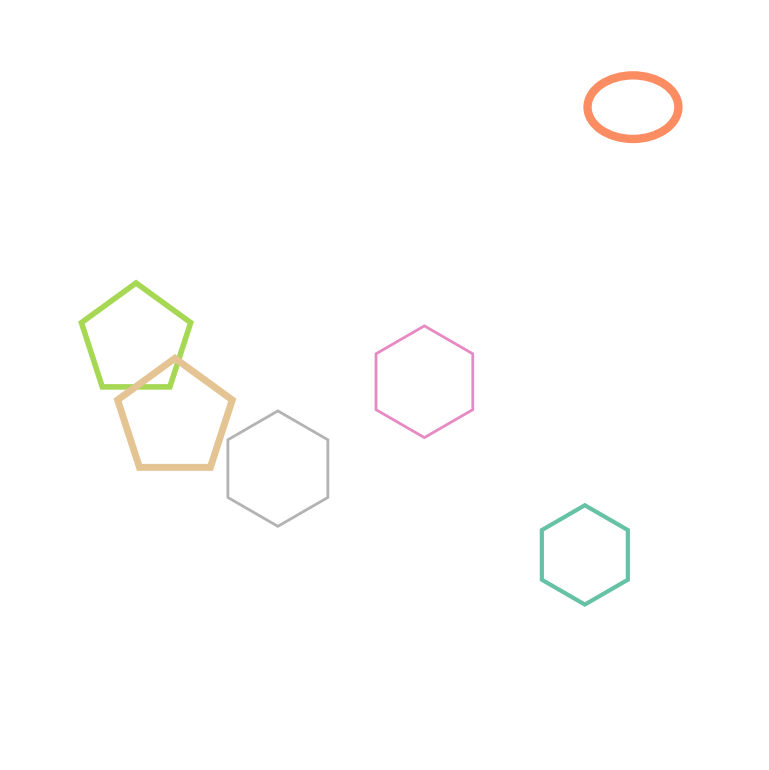[{"shape": "hexagon", "thickness": 1.5, "radius": 0.32, "center": [0.76, 0.279]}, {"shape": "oval", "thickness": 3, "radius": 0.29, "center": [0.822, 0.861]}, {"shape": "hexagon", "thickness": 1, "radius": 0.36, "center": [0.551, 0.504]}, {"shape": "pentagon", "thickness": 2, "radius": 0.37, "center": [0.177, 0.558]}, {"shape": "pentagon", "thickness": 2.5, "radius": 0.39, "center": [0.227, 0.456]}, {"shape": "hexagon", "thickness": 1, "radius": 0.37, "center": [0.361, 0.391]}]